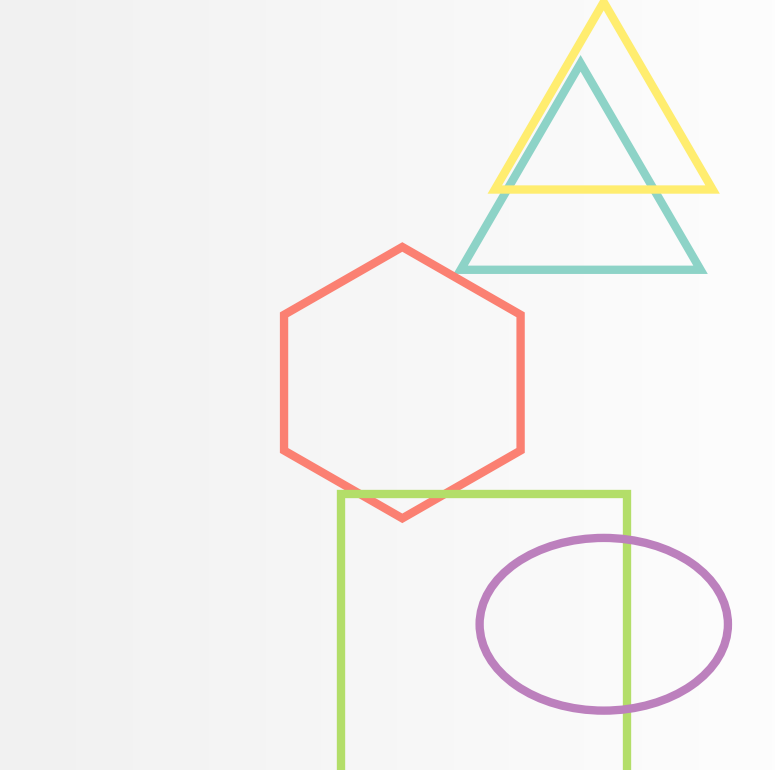[{"shape": "triangle", "thickness": 3, "radius": 0.89, "center": [0.749, 0.739]}, {"shape": "hexagon", "thickness": 3, "radius": 0.88, "center": [0.519, 0.503]}, {"shape": "square", "thickness": 3, "radius": 0.92, "center": [0.624, 0.175]}, {"shape": "oval", "thickness": 3, "radius": 0.8, "center": [0.779, 0.189]}, {"shape": "triangle", "thickness": 3, "radius": 0.81, "center": [0.779, 0.835]}]